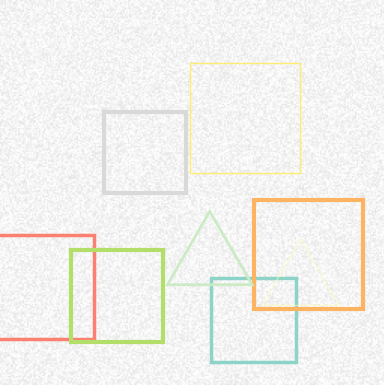[{"shape": "square", "thickness": 2.5, "radius": 0.55, "center": [0.659, 0.168]}, {"shape": "triangle", "thickness": 0.5, "radius": 0.57, "center": [0.781, 0.264]}, {"shape": "square", "thickness": 2.5, "radius": 0.67, "center": [0.11, 0.255]}, {"shape": "square", "thickness": 3, "radius": 0.71, "center": [0.801, 0.34]}, {"shape": "square", "thickness": 3, "radius": 0.59, "center": [0.303, 0.231]}, {"shape": "square", "thickness": 3, "radius": 0.53, "center": [0.377, 0.605]}, {"shape": "triangle", "thickness": 2, "radius": 0.64, "center": [0.545, 0.324]}, {"shape": "square", "thickness": 1, "radius": 0.71, "center": [0.636, 0.693]}]